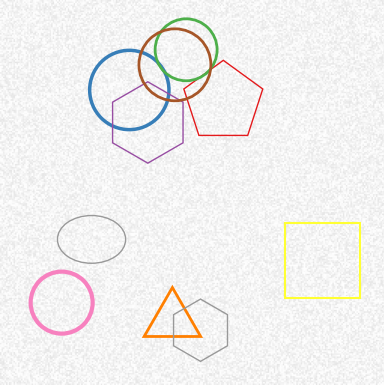[{"shape": "pentagon", "thickness": 1, "radius": 0.54, "center": [0.58, 0.736]}, {"shape": "circle", "thickness": 2.5, "radius": 0.51, "center": [0.336, 0.766]}, {"shape": "circle", "thickness": 2, "radius": 0.4, "center": [0.483, 0.871]}, {"shape": "hexagon", "thickness": 1, "radius": 0.53, "center": [0.384, 0.682]}, {"shape": "triangle", "thickness": 2, "radius": 0.42, "center": [0.448, 0.168]}, {"shape": "square", "thickness": 1.5, "radius": 0.49, "center": [0.837, 0.323]}, {"shape": "circle", "thickness": 2, "radius": 0.47, "center": [0.454, 0.832]}, {"shape": "circle", "thickness": 3, "radius": 0.4, "center": [0.16, 0.214]}, {"shape": "hexagon", "thickness": 1, "radius": 0.4, "center": [0.521, 0.142]}, {"shape": "oval", "thickness": 1, "radius": 0.44, "center": [0.238, 0.378]}]